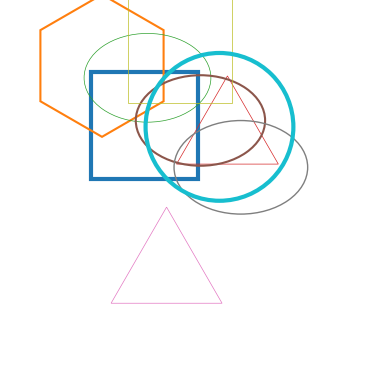[{"shape": "square", "thickness": 3, "radius": 0.69, "center": [0.376, 0.675]}, {"shape": "hexagon", "thickness": 1.5, "radius": 0.92, "center": [0.265, 0.829]}, {"shape": "oval", "thickness": 0.5, "radius": 0.82, "center": [0.383, 0.798]}, {"shape": "triangle", "thickness": 0.5, "radius": 0.76, "center": [0.591, 0.65]}, {"shape": "oval", "thickness": 1.5, "radius": 0.84, "center": [0.521, 0.687]}, {"shape": "triangle", "thickness": 0.5, "radius": 0.83, "center": [0.433, 0.296]}, {"shape": "oval", "thickness": 1, "radius": 0.87, "center": [0.626, 0.565]}, {"shape": "square", "thickness": 0.5, "radius": 0.67, "center": [0.467, 0.866]}, {"shape": "circle", "thickness": 3, "radius": 0.96, "center": [0.57, 0.67]}]